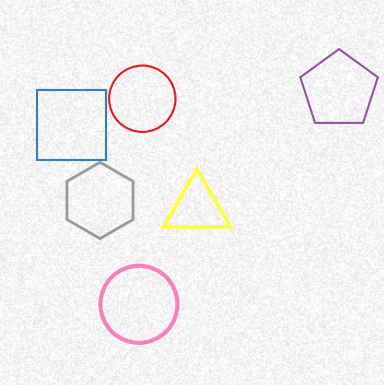[{"shape": "circle", "thickness": 1.5, "radius": 0.43, "center": [0.37, 0.744]}, {"shape": "square", "thickness": 1.5, "radius": 0.45, "center": [0.186, 0.675]}, {"shape": "pentagon", "thickness": 1.5, "radius": 0.53, "center": [0.881, 0.767]}, {"shape": "triangle", "thickness": 2.5, "radius": 0.5, "center": [0.512, 0.461]}, {"shape": "circle", "thickness": 3, "radius": 0.5, "center": [0.361, 0.21]}, {"shape": "hexagon", "thickness": 2, "radius": 0.5, "center": [0.26, 0.479]}]